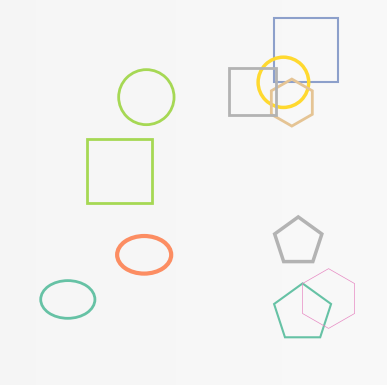[{"shape": "oval", "thickness": 2, "radius": 0.35, "center": [0.175, 0.222]}, {"shape": "pentagon", "thickness": 1.5, "radius": 0.39, "center": [0.781, 0.186]}, {"shape": "oval", "thickness": 3, "radius": 0.35, "center": [0.372, 0.338]}, {"shape": "square", "thickness": 1.5, "radius": 0.42, "center": [0.79, 0.869]}, {"shape": "hexagon", "thickness": 0.5, "radius": 0.39, "center": [0.848, 0.225]}, {"shape": "square", "thickness": 2, "radius": 0.42, "center": [0.309, 0.557]}, {"shape": "circle", "thickness": 2, "radius": 0.36, "center": [0.378, 0.748]}, {"shape": "circle", "thickness": 2.5, "radius": 0.33, "center": [0.731, 0.786]}, {"shape": "hexagon", "thickness": 2, "radius": 0.31, "center": [0.753, 0.734]}, {"shape": "pentagon", "thickness": 2.5, "radius": 0.32, "center": [0.77, 0.372]}, {"shape": "square", "thickness": 2, "radius": 0.31, "center": [0.651, 0.761]}]